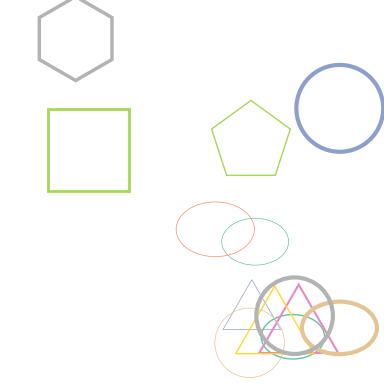[{"shape": "oval", "thickness": 0.5, "radius": 0.43, "center": [0.663, 0.372]}, {"shape": "oval", "thickness": 1, "radius": 0.41, "center": [0.761, 0.125]}, {"shape": "oval", "thickness": 0.5, "radius": 0.51, "center": [0.559, 0.404]}, {"shape": "triangle", "thickness": 0.5, "radius": 0.43, "center": [0.654, 0.187]}, {"shape": "circle", "thickness": 3, "radius": 0.56, "center": [0.883, 0.719]}, {"shape": "triangle", "thickness": 1.5, "radius": 0.59, "center": [0.776, 0.142]}, {"shape": "square", "thickness": 2, "radius": 0.53, "center": [0.23, 0.61]}, {"shape": "pentagon", "thickness": 1, "radius": 0.54, "center": [0.652, 0.632]}, {"shape": "triangle", "thickness": 1, "radius": 0.58, "center": [0.714, 0.14]}, {"shape": "circle", "thickness": 0.5, "radius": 0.45, "center": [0.648, 0.11]}, {"shape": "oval", "thickness": 3, "radius": 0.49, "center": [0.882, 0.148]}, {"shape": "circle", "thickness": 3, "radius": 0.5, "center": [0.765, 0.18]}, {"shape": "hexagon", "thickness": 2.5, "radius": 0.54, "center": [0.197, 0.9]}]